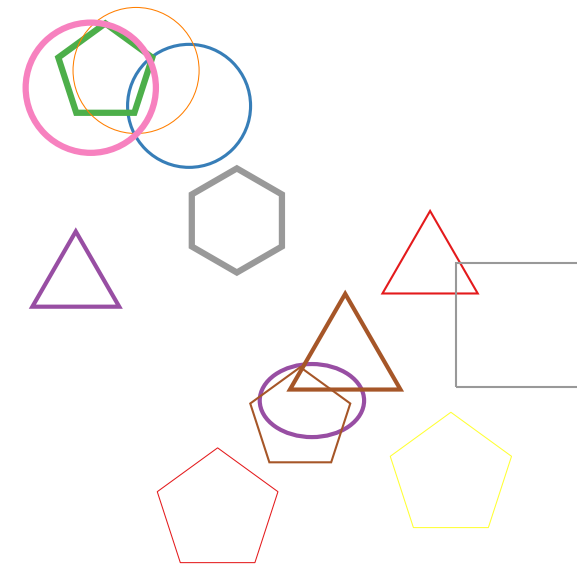[{"shape": "pentagon", "thickness": 0.5, "radius": 0.55, "center": [0.377, 0.114]}, {"shape": "triangle", "thickness": 1, "radius": 0.48, "center": [0.745, 0.539]}, {"shape": "circle", "thickness": 1.5, "radius": 0.53, "center": [0.327, 0.816]}, {"shape": "pentagon", "thickness": 3, "radius": 0.43, "center": [0.182, 0.873]}, {"shape": "oval", "thickness": 2, "radius": 0.45, "center": [0.54, 0.306]}, {"shape": "triangle", "thickness": 2, "radius": 0.43, "center": [0.131, 0.512]}, {"shape": "circle", "thickness": 0.5, "radius": 0.55, "center": [0.236, 0.877]}, {"shape": "pentagon", "thickness": 0.5, "radius": 0.55, "center": [0.781, 0.175]}, {"shape": "triangle", "thickness": 2, "radius": 0.55, "center": [0.598, 0.38]}, {"shape": "pentagon", "thickness": 1, "radius": 0.46, "center": [0.52, 0.272]}, {"shape": "circle", "thickness": 3, "radius": 0.56, "center": [0.157, 0.847]}, {"shape": "hexagon", "thickness": 3, "radius": 0.45, "center": [0.41, 0.617]}, {"shape": "square", "thickness": 1, "radius": 0.54, "center": [0.898, 0.437]}]